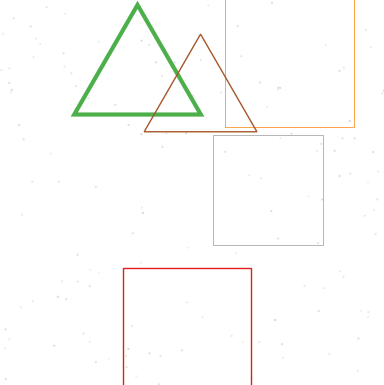[{"shape": "square", "thickness": 1, "radius": 0.83, "center": [0.485, 0.138]}, {"shape": "triangle", "thickness": 3, "radius": 0.95, "center": [0.357, 0.797]}, {"shape": "square", "thickness": 0.5, "radius": 0.84, "center": [0.751, 0.837]}, {"shape": "triangle", "thickness": 1, "radius": 0.85, "center": [0.521, 0.742]}, {"shape": "square", "thickness": 0.5, "radius": 0.72, "center": [0.696, 0.506]}]